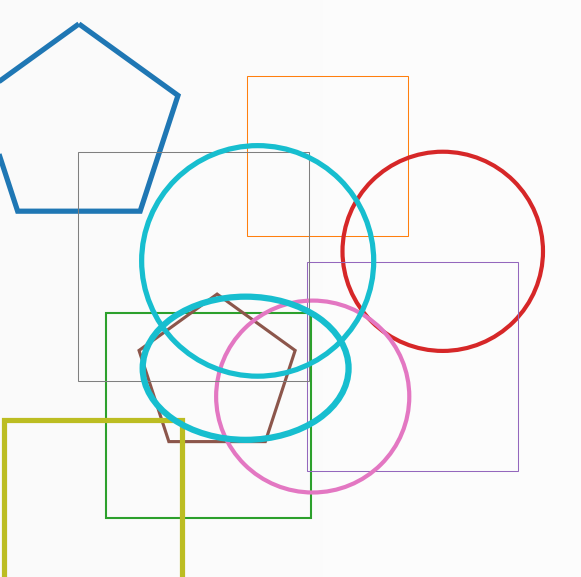[{"shape": "pentagon", "thickness": 2.5, "radius": 0.9, "center": [0.136, 0.778]}, {"shape": "square", "thickness": 0.5, "radius": 0.69, "center": [0.563, 0.729]}, {"shape": "square", "thickness": 1, "radius": 0.88, "center": [0.359, 0.28]}, {"shape": "circle", "thickness": 2, "radius": 0.86, "center": [0.762, 0.564]}, {"shape": "square", "thickness": 0.5, "radius": 0.9, "center": [0.71, 0.365]}, {"shape": "pentagon", "thickness": 1.5, "radius": 0.71, "center": [0.373, 0.349]}, {"shape": "circle", "thickness": 2, "radius": 0.83, "center": [0.538, 0.312]}, {"shape": "square", "thickness": 0.5, "radius": 0.99, "center": [0.332, 0.538]}, {"shape": "square", "thickness": 2.5, "radius": 0.76, "center": [0.16, 0.118]}, {"shape": "circle", "thickness": 2.5, "radius": 1.0, "center": [0.443, 0.547]}, {"shape": "oval", "thickness": 3, "radius": 0.89, "center": [0.423, 0.361]}]